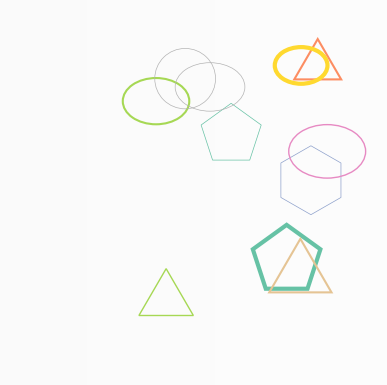[{"shape": "pentagon", "thickness": 0.5, "radius": 0.41, "center": [0.597, 0.65]}, {"shape": "pentagon", "thickness": 3, "radius": 0.46, "center": [0.74, 0.324]}, {"shape": "triangle", "thickness": 1.5, "radius": 0.35, "center": [0.82, 0.829]}, {"shape": "hexagon", "thickness": 0.5, "radius": 0.45, "center": [0.802, 0.532]}, {"shape": "oval", "thickness": 1, "radius": 0.5, "center": [0.844, 0.607]}, {"shape": "oval", "thickness": 1.5, "radius": 0.43, "center": [0.403, 0.737]}, {"shape": "triangle", "thickness": 1, "radius": 0.41, "center": [0.429, 0.221]}, {"shape": "oval", "thickness": 3, "radius": 0.34, "center": [0.777, 0.83]}, {"shape": "triangle", "thickness": 1.5, "radius": 0.46, "center": [0.775, 0.287]}, {"shape": "circle", "thickness": 0.5, "radius": 0.39, "center": [0.478, 0.796]}, {"shape": "oval", "thickness": 0.5, "radius": 0.45, "center": [0.542, 0.774]}]